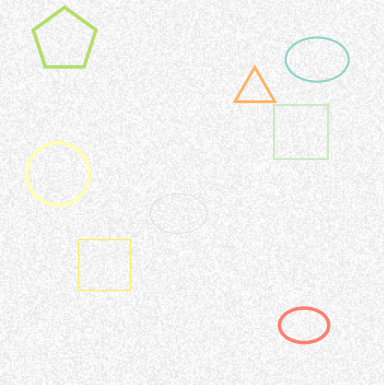[{"shape": "oval", "thickness": 1.5, "radius": 0.41, "center": [0.824, 0.845]}, {"shape": "circle", "thickness": 2.5, "radius": 0.41, "center": [0.151, 0.548]}, {"shape": "oval", "thickness": 2.5, "radius": 0.32, "center": [0.79, 0.155]}, {"shape": "triangle", "thickness": 2, "radius": 0.3, "center": [0.662, 0.766]}, {"shape": "pentagon", "thickness": 2.5, "radius": 0.43, "center": [0.168, 0.895]}, {"shape": "oval", "thickness": 0.5, "radius": 0.37, "center": [0.464, 0.445]}, {"shape": "square", "thickness": 1.5, "radius": 0.35, "center": [0.782, 0.657]}, {"shape": "square", "thickness": 1, "radius": 0.33, "center": [0.27, 0.313]}]